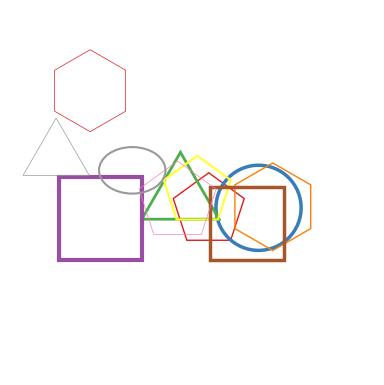[{"shape": "pentagon", "thickness": 1, "radius": 0.48, "center": [0.542, 0.454]}, {"shape": "hexagon", "thickness": 0.5, "radius": 0.53, "center": [0.234, 0.764]}, {"shape": "circle", "thickness": 2.5, "radius": 0.55, "center": [0.672, 0.46]}, {"shape": "triangle", "thickness": 2, "radius": 0.58, "center": [0.469, 0.489]}, {"shape": "square", "thickness": 3, "radius": 0.54, "center": [0.26, 0.433]}, {"shape": "hexagon", "thickness": 1, "radius": 0.57, "center": [0.709, 0.463]}, {"shape": "pentagon", "thickness": 1.5, "radius": 0.46, "center": [0.512, 0.504]}, {"shape": "square", "thickness": 2.5, "radius": 0.48, "center": [0.641, 0.419]}, {"shape": "pentagon", "thickness": 0.5, "radius": 0.53, "center": [0.461, 0.476]}, {"shape": "triangle", "thickness": 0.5, "radius": 0.5, "center": [0.146, 0.594]}, {"shape": "oval", "thickness": 1.5, "radius": 0.43, "center": [0.343, 0.558]}]